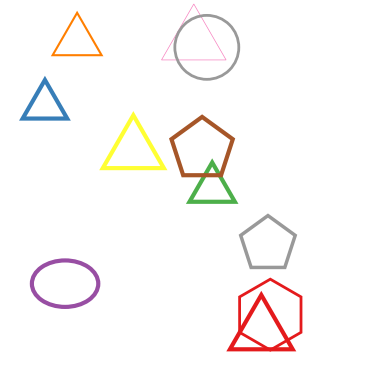[{"shape": "hexagon", "thickness": 2, "radius": 0.46, "center": [0.702, 0.183]}, {"shape": "triangle", "thickness": 3, "radius": 0.47, "center": [0.679, 0.14]}, {"shape": "triangle", "thickness": 3, "radius": 0.33, "center": [0.117, 0.725]}, {"shape": "triangle", "thickness": 3, "radius": 0.34, "center": [0.551, 0.51]}, {"shape": "oval", "thickness": 3, "radius": 0.43, "center": [0.169, 0.263]}, {"shape": "triangle", "thickness": 1.5, "radius": 0.37, "center": [0.2, 0.893]}, {"shape": "triangle", "thickness": 3, "radius": 0.46, "center": [0.346, 0.609]}, {"shape": "pentagon", "thickness": 3, "radius": 0.42, "center": [0.525, 0.613]}, {"shape": "triangle", "thickness": 0.5, "radius": 0.48, "center": [0.503, 0.893]}, {"shape": "pentagon", "thickness": 2.5, "radius": 0.37, "center": [0.696, 0.366]}, {"shape": "circle", "thickness": 2, "radius": 0.42, "center": [0.537, 0.877]}]